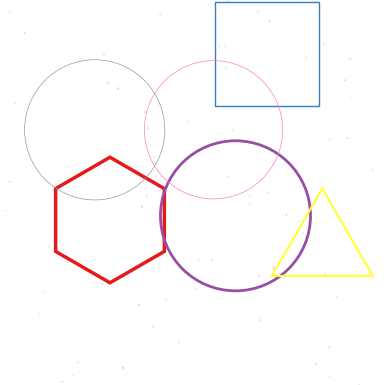[{"shape": "hexagon", "thickness": 2.5, "radius": 0.82, "center": [0.286, 0.429]}, {"shape": "square", "thickness": 1, "radius": 0.68, "center": [0.694, 0.859]}, {"shape": "circle", "thickness": 2, "radius": 0.97, "center": [0.612, 0.439]}, {"shape": "triangle", "thickness": 1.5, "radius": 0.76, "center": [0.837, 0.359]}, {"shape": "circle", "thickness": 0.5, "radius": 0.9, "center": [0.555, 0.663]}, {"shape": "circle", "thickness": 0.5, "radius": 0.91, "center": [0.246, 0.663]}]